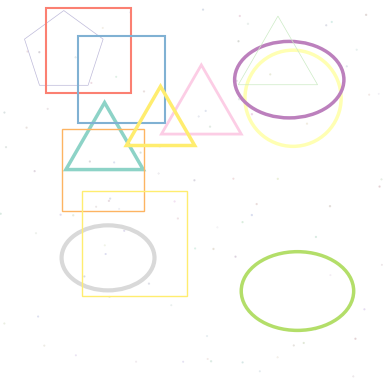[{"shape": "triangle", "thickness": 2.5, "radius": 0.58, "center": [0.272, 0.618]}, {"shape": "circle", "thickness": 2.5, "radius": 0.62, "center": [0.761, 0.745]}, {"shape": "pentagon", "thickness": 0.5, "radius": 0.54, "center": [0.166, 0.865]}, {"shape": "square", "thickness": 1.5, "radius": 0.55, "center": [0.23, 0.869]}, {"shape": "square", "thickness": 1.5, "radius": 0.56, "center": [0.315, 0.793]}, {"shape": "square", "thickness": 1, "radius": 0.53, "center": [0.269, 0.558]}, {"shape": "oval", "thickness": 2.5, "radius": 0.73, "center": [0.773, 0.244]}, {"shape": "triangle", "thickness": 2, "radius": 0.6, "center": [0.523, 0.712]}, {"shape": "oval", "thickness": 3, "radius": 0.6, "center": [0.281, 0.33]}, {"shape": "oval", "thickness": 2.5, "radius": 0.71, "center": [0.751, 0.793]}, {"shape": "triangle", "thickness": 0.5, "radius": 0.59, "center": [0.722, 0.839]}, {"shape": "triangle", "thickness": 2.5, "radius": 0.51, "center": [0.417, 0.673]}, {"shape": "square", "thickness": 1, "radius": 0.68, "center": [0.35, 0.367]}]